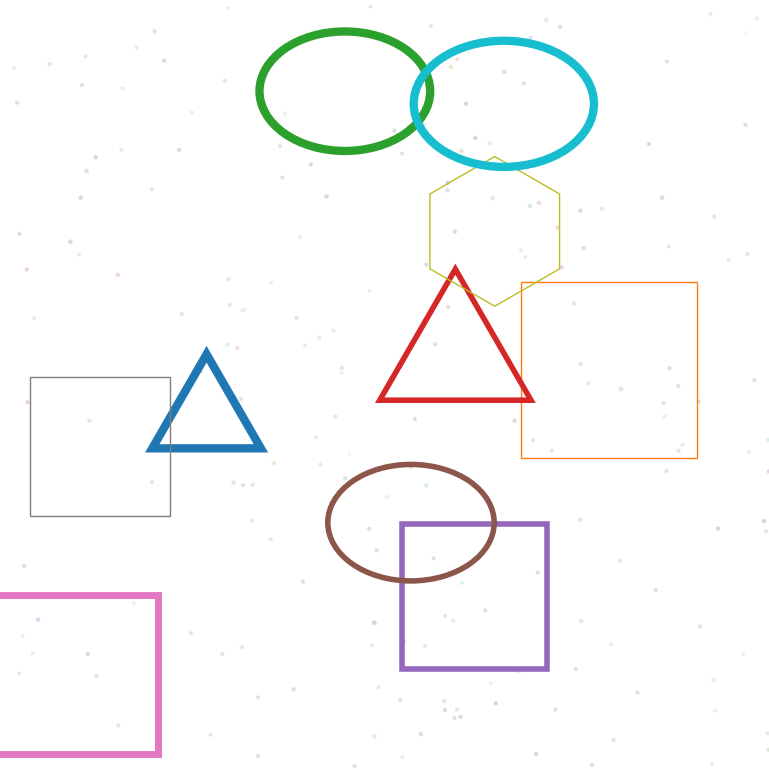[{"shape": "triangle", "thickness": 3, "radius": 0.41, "center": [0.268, 0.458]}, {"shape": "square", "thickness": 0.5, "radius": 0.57, "center": [0.791, 0.519]}, {"shape": "oval", "thickness": 3, "radius": 0.55, "center": [0.448, 0.882]}, {"shape": "triangle", "thickness": 2, "radius": 0.57, "center": [0.591, 0.537]}, {"shape": "square", "thickness": 2, "radius": 0.47, "center": [0.617, 0.225]}, {"shape": "oval", "thickness": 2, "radius": 0.54, "center": [0.534, 0.321]}, {"shape": "square", "thickness": 2.5, "radius": 0.52, "center": [0.101, 0.124]}, {"shape": "square", "thickness": 0.5, "radius": 0.45, "center": [0.13, 0.42]}, {"shape": "hexagon", "thickness": 0.5, "radius": 0.49, "center": [0.643, 0.699]}, {"shape": "oval", "thickness": 3, "radius": 0.59, "center": [0.654, 0.865]}]